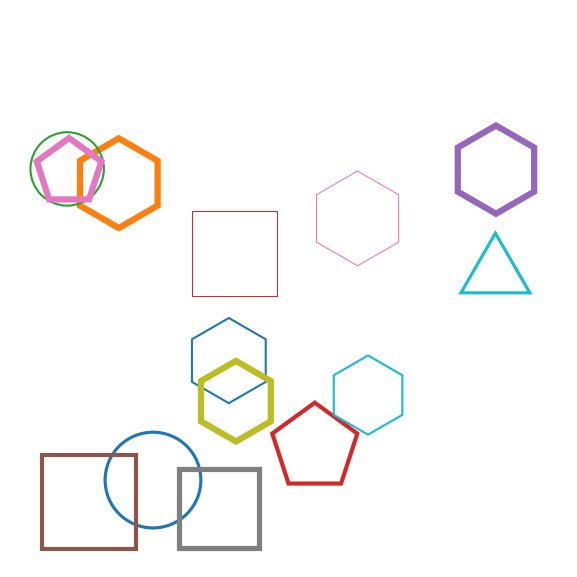[{"shape": "hexagon", "thickness": 1, "radius": 0.37, "center": [0.396, 0.375]}, {"shape": "circle", "thickness": 1.5, "radius": 0.41, "center": [0.265, 0.168]}, {"shape": "hexagon", "thickness": 3, "radius": 0.39, "center": [0.206, 0.682]}, {"shape": "circle", "thickness": 1, "radius": 0.32, "center": [0.116, 0.707]}, {"shape": "square", "thickness": 0.5, "radius": 0.37, "center": [0.406, 0.56]}, {"shape": "pentagon", "thickness": 2, "radius": 0.39, "center": [0.545, 0.224]}, {"shape": "hexagon", "thickness": 3, "radius": 0.38, "center": [0.859, 0.705]}, {"shape": "square", "thickness": 2, "radius": 0.41, "center": [0.154, 0.13]}, {"shape": "pentagon", "thickness": 3, "radius": 0.29, "center": [0.12, 0.701]}, {"shape": "hexagon", "thickness": 0.5, "radius": 0.41, "center": [0.619, 0.621]}, {"shape": "square", "thickness": 2.5, "radius": 0.35, "center": [0.379, 0.119]}, {"shape": "hexagon", "thickness": 3, "radius": 0.35, "center": [0.408, 0.304]}, {"shape": "triangle", "thickness": 1.5, "radius": 0.34, "center": [0.858, 0.527]}, {"shape": "hexagon", "thickness": 1, "radius": 0.34, "center": [0.637, 0.315]}]